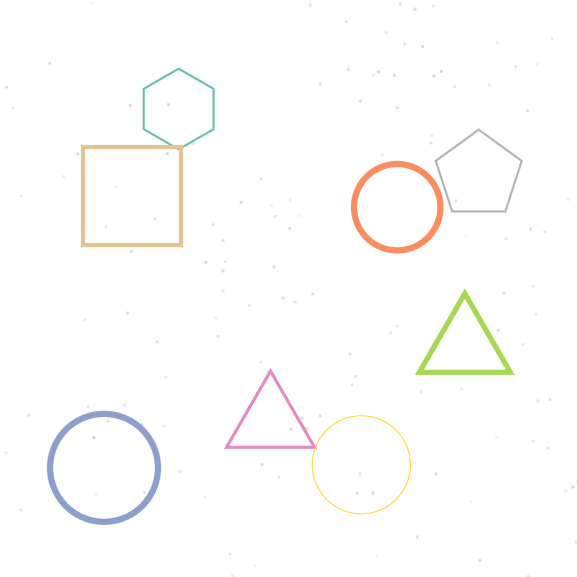[{"shape": "hexagon", "thickness": 1, "radius": 0.35, "center": [0.309, 0.81]}, {"shape": "circle", "thickness": 3, "radius": 0.37, "center": [0.688, 0.64]}, {"shape": "circle", "thickness": 3, "radius": 0.47, "center": [0.18, 0.189]}, {"shape": "triangle", "thickness": 1.5, "radius": 0.44, "center": [0.468, 0.269]}, {"shape": "triangle", "thickness": 2.5, "radius": 0.45, "center": [0.805, 0.4]}, {"shape": "circle", "thickness": 0.5, "radius": 0.42, "center": [0.626, 0.194]}, {"shape": "square", "thickness": 2, "radius": 0.43, "center": [0.229, 0.659]}, {"shape": "pentagon", "thickness": 1, "radius": 0.39, "center": [0.829, 0.696]}]